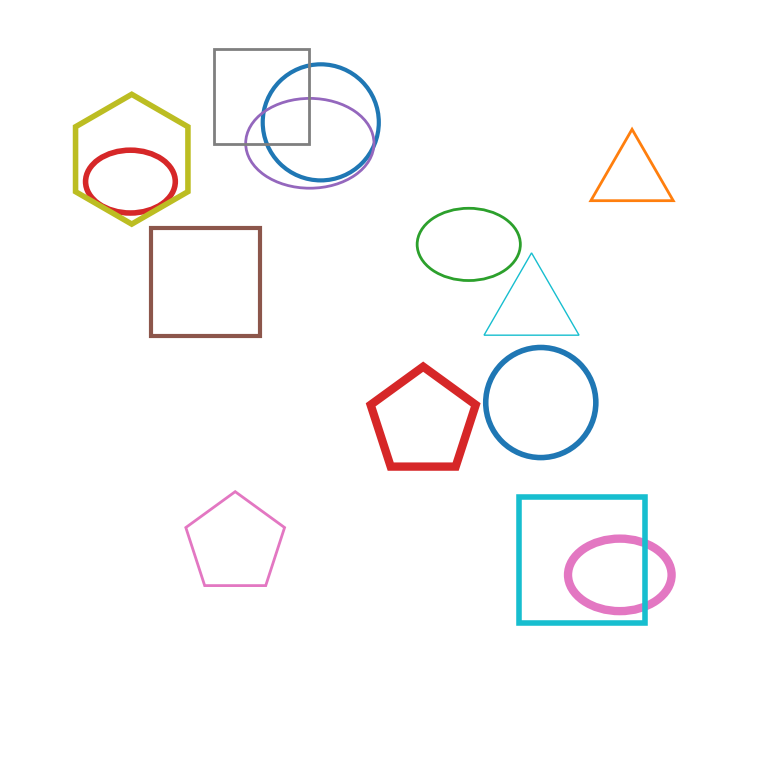[{"shape": "circle", "thickness": 2, "radius": 0.36, "center": [0.702, 0.477]}, {"shape": "circle", "thickness": 1.5, "radius": 0.38, "center": [0.417, 0.841]}, {"shape": "triangle", "thickness": 1, "radius": 0.31, "center": [0.821, 0.77]}, {"shape": "oval", "thickness": 1, "radius": 0.34, "center": [0.609, 0.683]}, {"shape": "oval", "thickness": 2, "radius": 0.29, "center": [0.169, 0.764]}, {"shape": "pentagon", "thickness": 3, "radius": 0.36, "center": [0.55, 0.452]}, {"shape": "oval", "thickness": 1, "radius": 0.42, "center": [0.402, 0.814]}, {"shape": "square", "thickness": 1.5, "radius": 0.35, "center": [0.267, 0.634]}, {"shape": "pentagon", "thickness": 1, "radius": 0.34, "center": [0.305, 0.294]}, {"shape": "oval", "thickness": 3, "radius": 0.34, "center": [0.805, 0.253]}, {"shape": "square", "thickness": 1, "radius": 0.31, "center": [0.339, 0.874]}, {"shape": "hexagon", "thickness": 2, "radius": 0.42, "center": [0.171, 0.793]}, {"shape": "square", "thickness": 2, "radius": 0.41, "center": [0.756, 0.272]}, {"shape": "triangle", "thickness": 0.5, "radius": 0.36, "center": [0.69, 0.6]}]